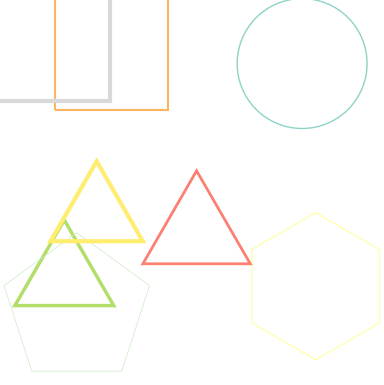[{"shape": "circle", "thickness": 1, "radius": 0.84, "center": [0.785, 0.835]}, {"shape": "hexagon", "thickness": 1, "radius": 0.96, "center": [0.82, 0.257]}, {"shape": "triangle", "thickness": 2, "radius": 0.81, "center": [0.511, 0.395]}, {"shape": "square", "thickness": 1.5, "radius": 0.74, "center": [0.29, 0.861]}, {"shape": "triangle", "thickness": 2.5, "radius": 0.74, "center": [0.167, 0.28]}, {"shape": "square", "thickness": 3, "radius": 0.78, "center": [0.131, 0.894]}, {"shape": "pentagon", "thickness": 0.5, "radius": 0.99, "center": [0.199, 0.197]}, {"shape": "triangle", "thickness": 3, "radius": 0.69, "center": [0.251, 0.443]}]